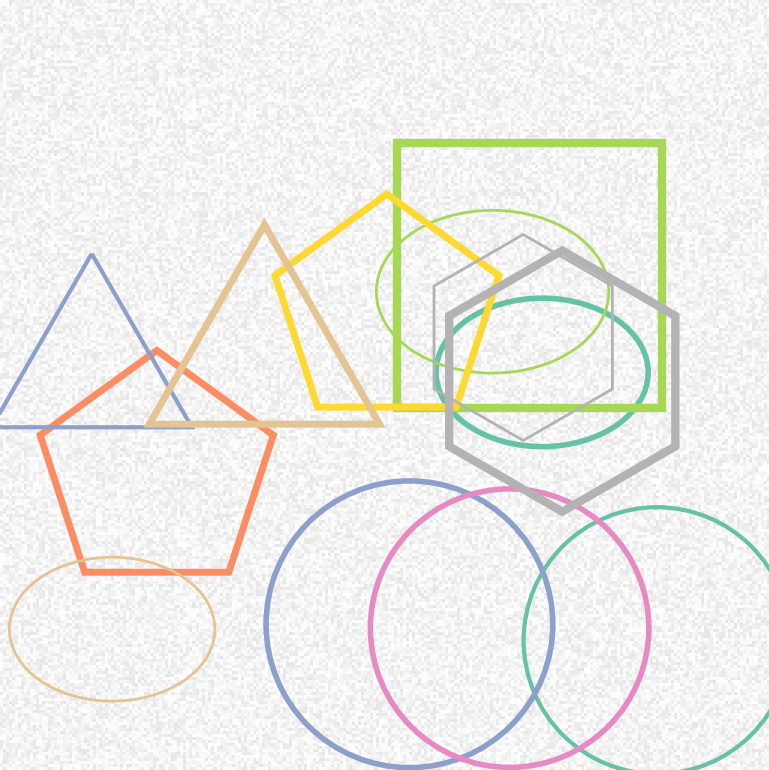[{"shape": "oval", "thickness": 2, "radius": 0.69, "center": [0.704, 0.516]}, {"shape": "circle", "thickness": 1.5, "radius": 0.87, "center": [0.853, 0.168]}, {"shape": "pentagon", "thickness": 2.5, "radius": 0.8, "center": [0.204, 0.386]}, {"shape": "circle", "thickness": 2, "radius": 0.93, "center": [0.532, 0.189]}, {"shape": "triangle", "thickness": 1.5, "radius": 0.75, "center": [0.119, 0.52]}, {"shape": "circle", "thickness": 2, "radius": 0.9, "center": [0.662, 0.184]}, {"shape": "oval", "thickness": 1, "radius": 0.75, "center": [0.64, 0.621]}, {"shape": "square", "thickness": 3, "radius": 0.86, "center": [0.688, 0.642]}, {"shape": "pentagon", "thickness": 2.5, "radius": 0.76, "center": [0.503, 0.595]}, {"shape": "triangle", "thickness": 2.5, "radius": 0.86, "center": [0.343, 0.535]}, {"shape": "oval", "thickness": 1, "radius": 0.67, "center": [0.146, 0.183]}, {"shape": "hexagon", "thickness": 1, "radius": 0.67, "center": [0.679, 0.562]}, {"shape": "hexagon", "thickness": 3, "radius": 0.85, "center": [0.73, 0.505]}]